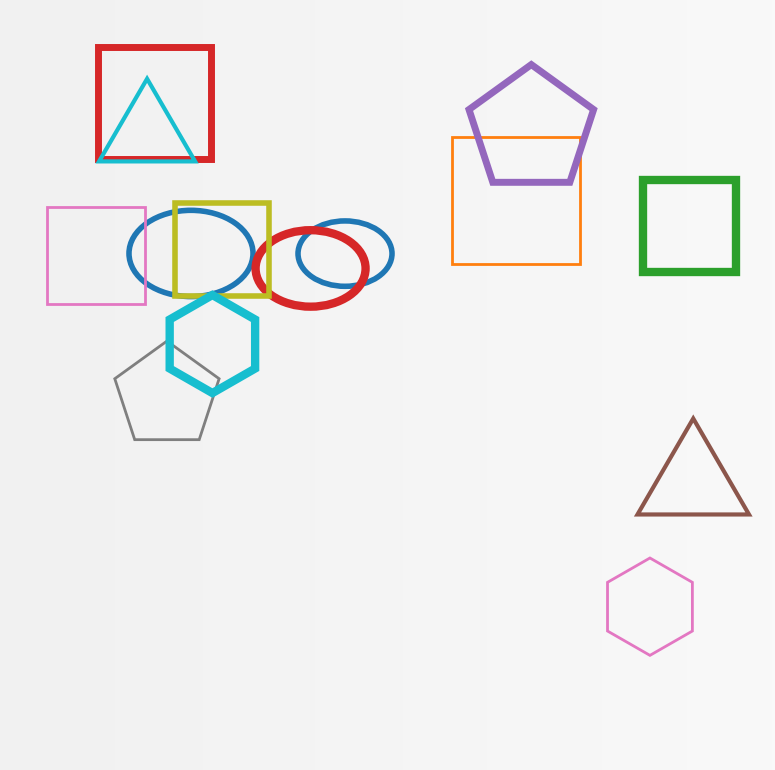[{"shape": "oval", "thickness": 2, "radius": 0.3, "center": [0.445, 0.671]}, {"shape": "oval", "thickness": 2, "radius": 0.4, "center": [0.246, 0.671]}, {"shape": "square", "thickness": 1, "radius": 0.41, "center": [0.666, 0.74]}, {"shape": "square", "thickness": 3, "radius": 0.3, "center": [0.89, 0.707]}, {"shape": "oval", "thickness": 3, "radius": 0.35, "center": [0.401, 0.651]}, {"shape": "square", "thickness": 2.5, "radius": 0.37, "center": [0.199, 0.866]}, {"shape": "pentagon", "thickness": 2.5, "radius": 0.42, "center": [0.686, 0.832]}, {"shape": "triangle", "thickness": 1.5, "radius": 0.42, "center": [0.895, 0.373]}, {"shape": "hexagon", "thickness": 1, "radius": 0.32, "center": [0.839, 0.212]}, {"shape": "square", "thickness": 1, "radius": 0.32, "center": [0.124, 0.668]}, {"shape": "pentagon", "thickness": 1, "radius": 0.35, "center": [0.215, 0.486]}, {"shape": "square", "thickness": 2, "radius": 0.3, "center": [0.286, 0.676]}, {"shape": "hexagon", "thickness": 3, "radius": 0.32, "center": [0.274, 0.553]}, {"shape": "triangle", "thickness": 1.5, "radius": 0.36, "center": [0.19, 0.826]}]